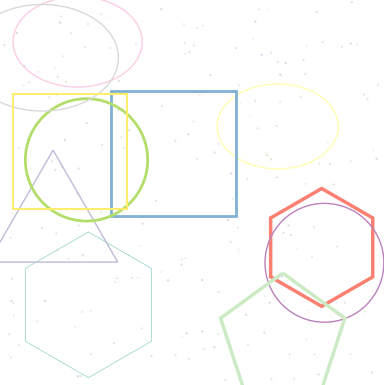[{"shape": "hexagon", "thickness": 0.5, "radius": 0.95, "center": [0.23, 0.208]}, {"shape": "oval", "thickness": 1, "radius": 0.79, "center": [0.721, 0.672]}, {"shape": "triangle", "thickness": 1, "radius": 0.97, "center": [0.138, 0.416]}, {"shape": "hexagon", "thickness": 2.5, "radius": 0.77, "center": [0.836, 0.357]}, {"shape": "square", "thickness": 2, "radius": 0.81, "center": [0.45, 0.602]}, {"shape": "circle", "thickness": 2, "radius": 0.79, "center": [0.225, 0.585]}, {"shape": "oval", "thickness": 1, "radius": 0.84, "center": [0.202, 0.891]}, {"shape": "oval", "thickness": 1, "radius": 0.99, "center": [0.11, 0.85]}, {"shape": "circle", "thickness": 1, "radius": 0.77, "center": [0.843, 0.317]}, {"shape": "pentagon", "thickness": 2.5, "radius": 0.85, "center": [0.734, 0.121]}, {"shape": "square", "thickness": 1.5, "radius": 0.74, "center": [0.182, 0.606]}]